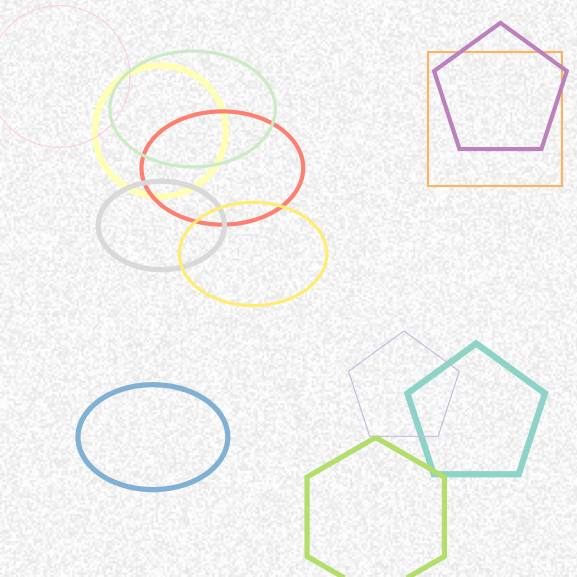[{"shape": "pentagon", "thickness": 3, "radius": 0.63, "center": [0.825, 0.279]}, {"shape": "circle", "thickness": 3, "radius": 0.57, "center": [0.277, 0.772]}, {"shape": "pentagon", "thickness": 0.5, "radius": 0.5, "center": [0.699, 0.325]}, {"shape": "oval", "thickness": 2, "radius": 0.7, "center": [0.385, 0.708]}, {"shape": "oval", "thickness": 2.5, "radius": 0.65, "center": [0.265, 0.242]}, {"shape": "square", "thickness": 1, "radius": 0.58, "center": [0.858, 0.793]}, {"shape": "hexagon", "thickness": 2.5, "radius": 0.69, "center": [0.651, 0.104]}, {"shape": "circle", "thickness": 0.5, "radius": 0.61, "center": [0.102, 0.867]}, {"shape": "oval", "thickness": 2.5, "radius": 0.55, "center": [0.279, 0.609]}, {"shape": "pentagon", "thickness": 2, "radius": 0.6, "center": [0.867, 0.839]}, {"shape": "oval", "thickness": 1.5, "radius": 0.72, "center": [0.333, 0.81]}, {"shape": "oval", "thickness": 1.5, "radius": 0.64, "center": [0.438, 0.559]}]